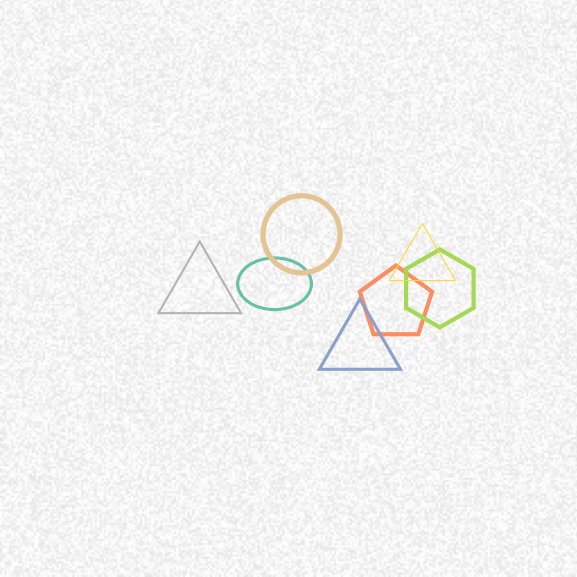[{"shape": "oval", "thickness": 1.5, "radius": 0.32, "center": [0.475, 0.508]}, {"shape": "pentagon", "thickness": 2, "radius": 0.33, "center": [0.686, 0.474]}, {"shape": "triangle", "thickness": 1.5, "radius": 0.41, "center": [0.623, 0.4]}, {"shape": "hexagon", "thickness": 2, "radius": 0.34, "center": [0.762, 0.5]}, {"shape": "triangle", "thickness": 0.5, "radius": 0.33, "center": [0.731, 0.546]}, {"shape": "circle", "thickness": 2.5, "radius": 0.33, "center": [0.522, 0.593]}, {"shape": "triangle", "thickness": 1, "radius": 0.41, "center": [0.346, 0.498]}]